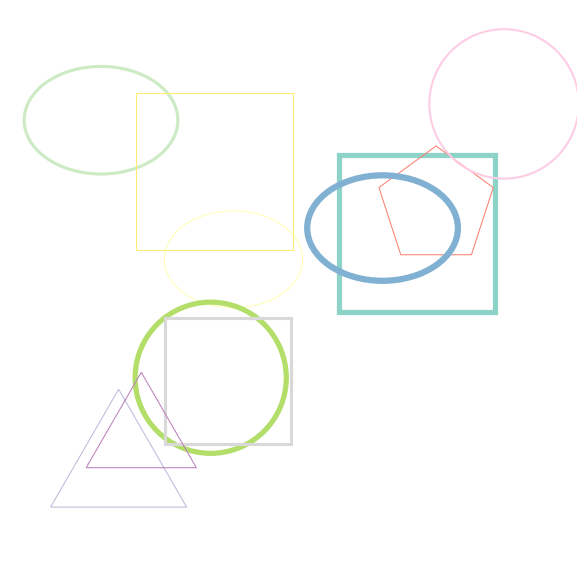[{"shape": "square", "thickness": 2.5, "radius": 0.68, "center": [0.722, 0.595]}, {"shape": "oval", "thickness": 0.5, "radius": 0.6, "center": [0.404, 0.55]}, {"shape": "triangle", "thickness": 0.5, "radius": 0.68, "center": [0.205, 0.189]}, {"shape": "pentagon", "thickness": 0.5, "radius": 0.52, "center": [0.755, 0.642]}, {"shape": "oval", "thickness": 3, "radius": 0.65, "center": [0.662, 0.604]}, {"shape": "circle", "thickness": 2.5, "radius": 0.65, "center": [0.365, 0.345]}, {"shape": "circle", "thickness": 1, "radius": 0.65, "center": [0.873, 0.819]}, {"shape": "square", "thickness": 1.5, "radius": 0.54, "center": [0.395, 0.339]}, {"shape": "triangle", "thickness": 0.5, "radius": 0.55, "center": [0.245, 0.244]}, {"shape": "oval", "thickness": 1.5, "radius": 0.67, "center": [0.175, 0.791]}, {"shape": "square", "thickness": 0.5, "radius": 0.68, "center": [0.372, 0.702]}]